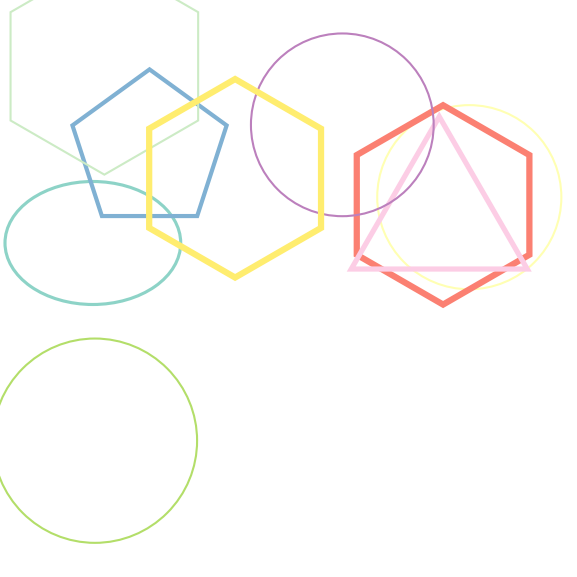[{"shape": "oval", "thickness": 1.5, "radius": 0.76, "center": [0.161, 0.578]}, {"shape": "circle", "thickness": 1, "radius": 0.8, "center": [0.813, 0.658]}, {"shape": "hexagon", "thickness": 3, "radius": 0.86, "center": [0.767, 0.644]}, {"shape": "pentagon", "thickness": 2, "radius": 0.7, "center": [0.259, 0.739]}, {"shape": "circle", "thickness": 1, "radius": 0.88, "center": [0.164, 0.236]}, {"shape": "triangle", "thickness": 2.5, "radius": 0.88, "center": [0.761, 0.621]}, {"shape": "circle", "thickness": 1, "radius": 0.79, "center": [0.593, 0.783]}, {"shape": "hexagon", "thickness": 1, "radius": 0.94, "center": [0.181, 0.884]}, {"shape": "hexagon", "thickness": 3, "radius": 0.86, "center": [0.407, 0.69]}]